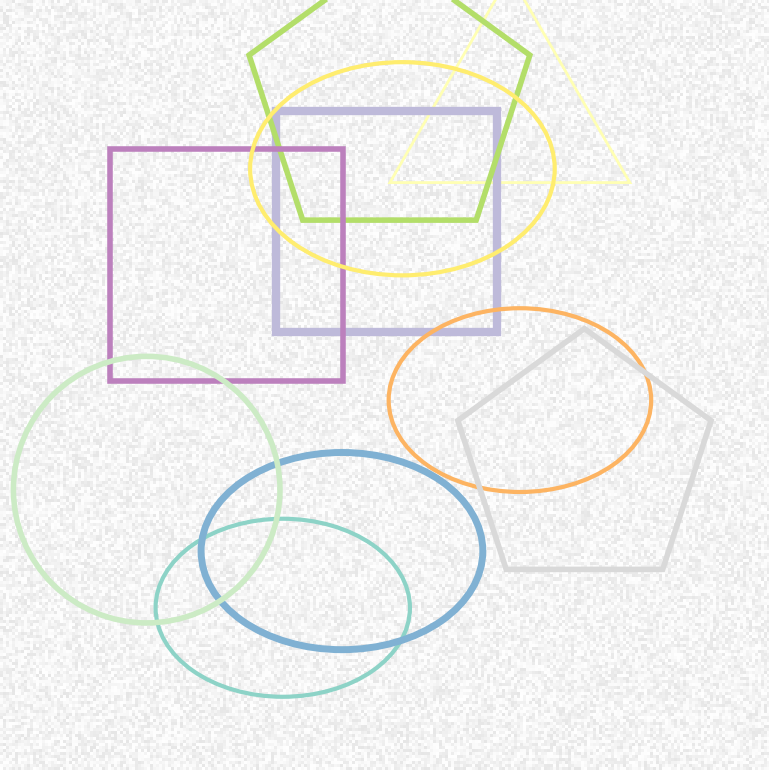[{"shape": "oval", "thickness": 1.5, "radius": 0.83, "center": [0.367, 0.211]}, {"shape": "triangle", "thickness": 1, "radius": 0.9, "center": [0.662, 0.853]}, {"shape": "square", "thickness": 3, "radius": 0.72, "center": [0.502, 0.713]}, {"shape": "oval", "thickness": 2.5, "radius": 0.91, "center": [0.444, 0.284]}, {"shape": "oval", "thickness": 1.5, "radius": 0.85, "center": [0.675, 0.48]}, {"shape": "pentagon", "thickness": 2, "radius": 0.96, "center": [0.506, 0.869]}, {"shape": "pentagon", "thickness": 2, "radius": 0.86, "center": [0.759, 0.4]}, {"shape": "square", "thickness": 2, "radius": 0.75, "center": [0.294, 0.656]}, {"shape": "circle", "thickness": 2, "radius": 0.87, "center": [0.191, 0.364]}, {"shape": "oval", "thickness": 1.5, "radius": 0.99, "center": [0.523, 0.781]}]